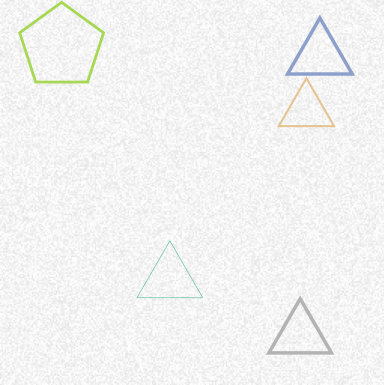[{"shape": "triangle", "thickness": 0.5, "radius": 0.49, "center": [0.441, 0.276]}, {"shape": "triangle", "thickness": 2.5, "radius": 0.48, "center": [0.831, 0.856]}, {"shape": "pentagon", "thickness": 2, "radius": 0.57, "center": [0.16, 0.879]}, {"shape": "triangle", "thickness": 1.5, "radius": 0.42, "center": [0.796, 0.714]}, {"shape": "triangle", "thickness": 2.5, "radius": 0.47, "center": [0.78, 0.13]}]